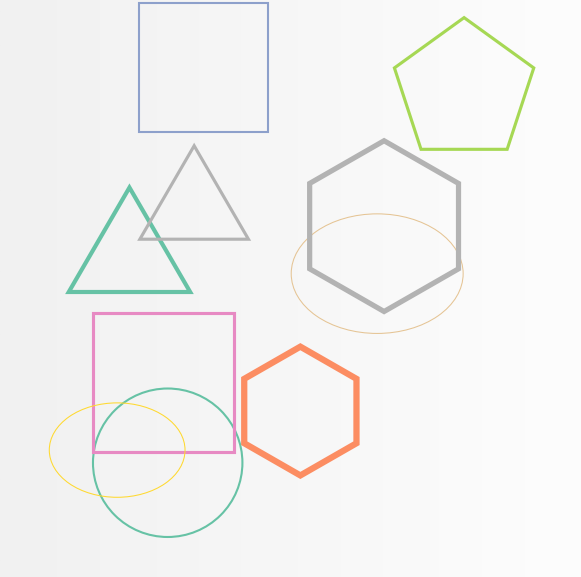[{"shape": "circle", "thickness": 1, "radius": 0.64, "center": [0.289, 0.198]}, {"shape": "triangle", "thickness": 2, "radius": 0.6, "center": [0.223, 0.554]}, {"shape": "hexagon", "thickness": 3, "radius": 0.56, "center": [0.517, 0.287]}, {"shape": "square", "thickness": 1, "radius": 0.56, "center": [0.35, 0.882]}, {"shape": "square", "thickness": 1.5, "radius": 0.61, "center": [0.281, 0.337]}, {"shape": "pentagon", "thickness": 1.5, "radius": 0.63, "center": [0.798, 0.843]}, {"shape": "oval", "thickness": 0.5, "radius": 0.58, "center": [0.202, 0.22]}, {"shape": "oval", "thickness": 0.5, "radius": 0.74, "center": [0.649, 0.525]}, {"shape": "triangle", "thickness": 1.5, "radius": 0.54, "center": [0.334, 0.639]}, {"shape": "hexagon", "thickness": 2.5, "radius": 0.74, "center": [0.661, 0.608]}]